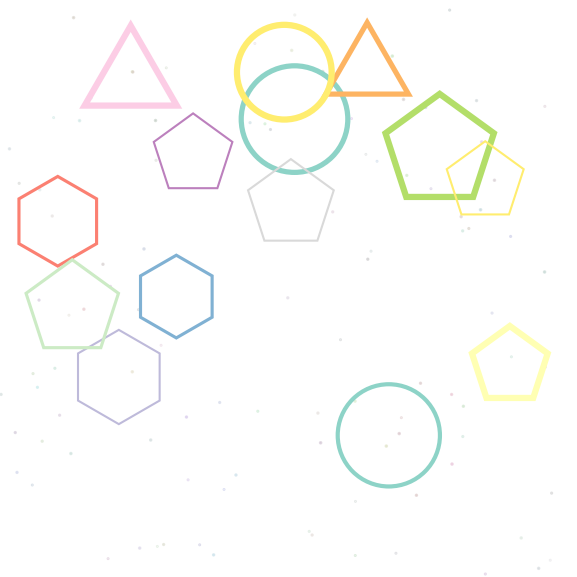[{"shape": "circle", "thickness": 2, "radius": 0.44, "center": [0.673, 0.245]}, {"shape": "circle", "thickness": 2.5, "radius": 0.46, "center": [0.51, 0.793]}, {"shape": "pentagon", "thickness": 3, "radius": 0.34, "center": [0.883, 0.366]}, {"shape": "hexagon", "thickness": 1, "radius": 0.41, "center": [0.206, 0.346]}, {"shape": "hexagon", "thickness": 1.5, "radius": 0.39, "center": [0.1, 0.616]}, {"shape": "hexagon", "thickness": 1.5, "radius": 0.36, "center": [0.305, 0.486]}, {"shape": "triangle", "thickness": 2.5, "radius": 0.41, "center": [0.636, 0.877]}, {"shape": "pentagon", "thickness": 3, "radius": 0.49, "center": [0.761, 0.738]}, {"shape": "triangle", "thickness": 3, "radius": 0.46, "center": [0.226, 0.862]}, {"shape": "pentagon", "thickness": 1, "radius": 0.39, "center": [0.504, 0.646]}, {"shape": "pentagon", "thickness": 1, "radius": 0.36, "center": [0.334, 0.731]}, {"shape": "pentagon", "thickness": 1.5, "radius": 0.42, "center": [0.125, 0.465]}, {"shape": "pentagon", "thickness": 1, "radius": 0.35, "center": [0.84, 0.685]}, {"shape": "circle", "thickness": 3, "radius": 0.41, "center": [0.492, 0.874]}]